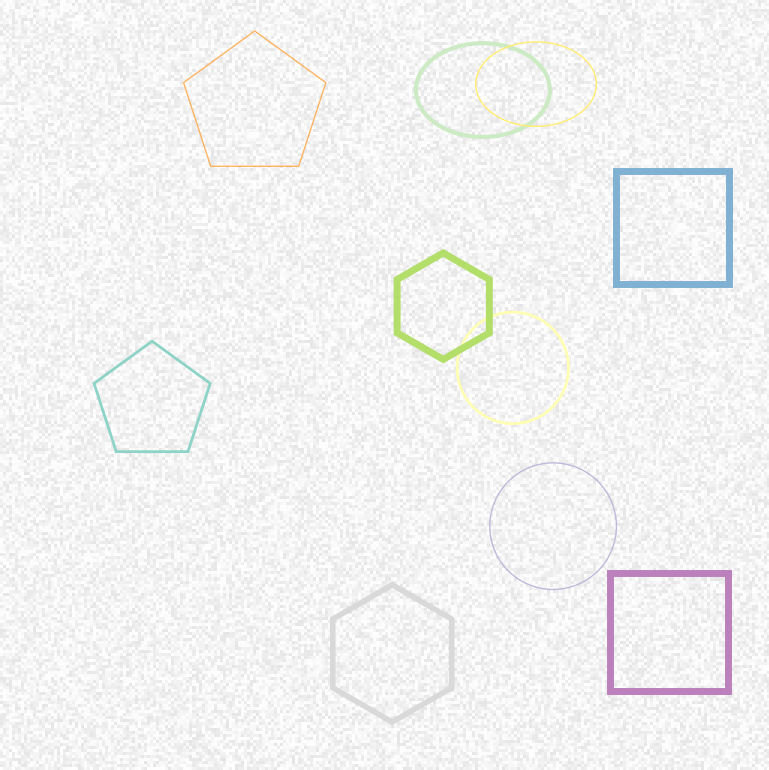[{"shape": "pentagon", "thickness": 1, "radius": 0.4, "center": [0.198, 0.478]}, {"shape": "circle", "thickness": 1, "radius": 0.36, "center": [0.666, 0.522]}, {"shape": "circle", "thickness": 0.5, "radius": 0.41, "center": [0.718, 0.317]}, {"shape": "square", "thickness": 2.5, "radius": 0.37, "center": [0.873, 0.705]}, {"shape": "pentagon", "thickness": 0.5, "radius": 0.49, "center": [0.331, 0.863]}, {"shape": "hexagon", "thickness": 2.5, "radius": 0.35, "center": [0.576, 0.602]}, {"shape": "hexagon", "thickness": 2, "radius": 0.45, "center": [0.509, 0.151]}, {"shape": "square", "thickness": 2.5, "radius": 0.38, "center": [0.869, 0.179]}, {"shape": "oval", "thickness": 1.5, "radius": 0.44, "center": [0.627, 0.883]}, {"shape": "oval", "thickness": 0.5, "radius": 0.39, "center": [0.696, 0.891]}]